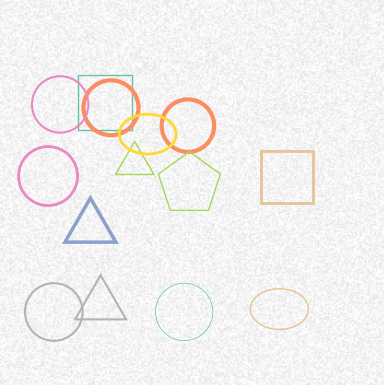[{"shape": "square", "thickness": 1, "radius": 0.35, "center": [0.273, 0.734]}, {"shape": "circle", "thickness": 0.5, "radius": 0.37, "center": [0.478, 0.19]}, {"shape": "circle", "thickness": 3, "radius": 0.34, "center": [0.488, 0.674]}, {"shape": "circle", "thickness": 3, "radius": 0.36, "center": [0.288, 0.72]}, {"shape": "triangle", "thickness": 2.5, "radius": 0.38, "center": [0.235, 0.409]}, {"shape": "circle", "thickness": 1.5, "radius": 0.37, "center": [0.156, 0.729]}, {"shape": "circle", "thickness": 2, "radius": 0.38, "center": [0.125, 0.543]}, {"shape": "pentagon", "thickness": 1, "radius": 0.42, "center": [0.492, 0.522]}, {"shape": "triangle", "thickness": 1, "radius": 0.29, "center": [0.35, 0.575]}, {"shape": "oval", "thickness": 2, "radius": 0.37, "center": [0.384, 0.652]}, {"shape": "square", "thickness": 2, "radius": 0.34, "center": [0.746, 0.541]}, {"shape": "oval", "thickness": 1, "radius": 0.38, "center": [0.726, 0.197]}, {"shape": "triangle", "thickness": 1.5, "radius": 0.38, "center": [0.261, 0.209]}, {"shape": "circle", "thickness": 1.5, "radius": 0.37, "center": [0.14, 0.19]}]